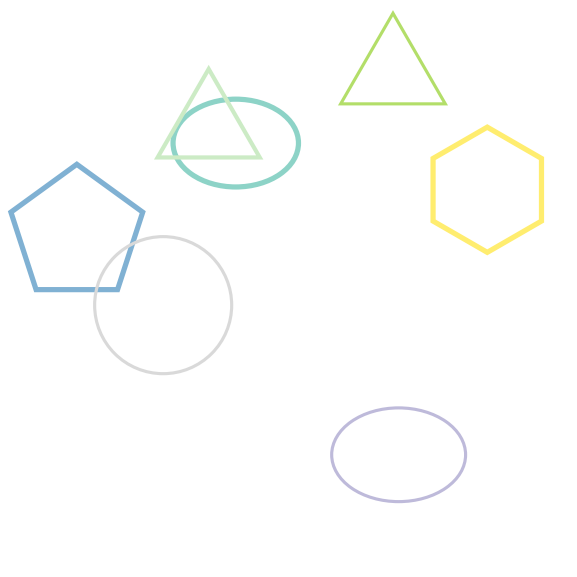[{"shape": "oval", "thickness": 2.5, "radius": 0.54, "center": [0.408, 0.751]}, {"shape": "oval", "thickness": 1.5, "radius": 0.58, "center": [0.69, 0.212]}, {"shape": "pentagon", "thickness": 2.5, "radius": 0.6, "center": [0.133, 0.595]}, {"shape": "triangle", "thickness": 1.5, "radius": 0.52, "center": [0.68, 0.872]}, {"shape": "circle", "thickness": 1.5, "radius": 0.59, "center": [0.283, 0.471]}, {"shape": "triangle", "thickness": 2, "radius": 0.51, "center": [0.361, 0.778]}, {"shape": "hexagon", "thickness": 2.5, "radius": 0.54, "center": [0.844, 0.671]}]